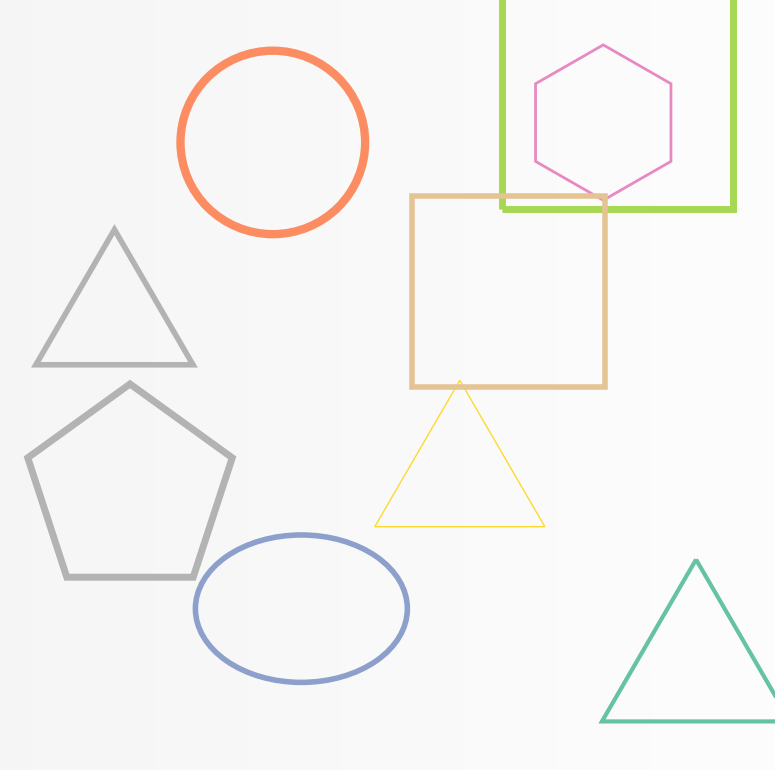[{"shape": "triangle", "thickness": 1.5, "radius": 0.7, "center": [0.898, 0.133]}, {"shape": "circle", "thickness": 3, "radius": 0.6, "center": [0.352, 0.815]}, {"shape": "oval", "thickness": 2, "radius": 0.68, "center": [0.389, 0.21]}, {"shape": "hexagon", "thickness": 1, "radius": 0.5, "center": [0.778, 0.841]}, {"shape": "square", "thickness": 2.5, "radius": 0.75, "center": [0.797, 0.878]}, {"shape": "triangle", "thickness": 0.5, "radius": 0.63, "center": [0.593, 0.379]}, {"shape": "square", "thickness": 2, "radius": 0.62, "center": [0.657, 0.622]}, {"shape": "pentagon", "thickness": 2.5, "radius": 0.69, "center": [0.168, 0.363]}, {"shape": "triangle", "thickness": 2, "radius": 0.59, "center": [0.148, 0.585]}]